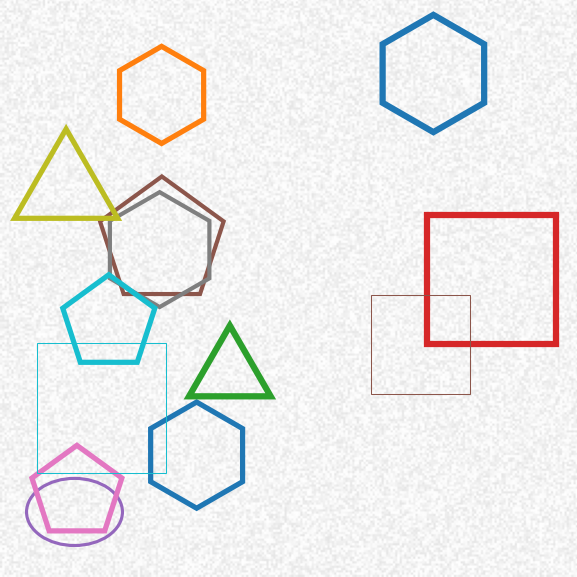[{"shape": "hexagon", "thickness": 3, "radius": 0.51, "center": [0.75, 0.872]}, {"shape": "hexagon", "thickness": 2.5, "radius": 0.46, "center": [0.34, 0.211]}, {"shape": "hexagon", "thickness": 2.5, "radius": 0.42, "center": [0.28, 0.835]}, {"shape": "triangle", "thickness": 3, "radius": 0.41, "center": [0.398, 0.354]}, {"shape": "square", "thickness": 3, "radius": 0.56, "center": [0.851, 0.516]}, {"shape": "oval", "thickness": 1.5, "radius": 0.42, "center": [0.129, 0.113]}, {"shape": "pentagon", "thickness": 2, "radius": 0.56, "center": [0.28, 0.581]}, {"shape": "square", "thickness": 0.5, "radius": 0.43, "center": [0.728, 0.403]}, {"shape": "pentagon", "thickness": 2.5, "radius": 0.41, "center": [0.133, 0.146]}, {"shape": "hexagon", "thickness": 2, "radius": 0.5, "center": [0.276, 0.567]}, {"shape": "triangle", "thickness": 2.5, "radius": 0.52, "center": [0.114, 0.673]}, {"shape": "square", "thickness": 0.5, "radius": 0.56, "center": [0.176, 0.292]}, {"shape": "pentagon", "thickness": 2.5, "radius": 0.42, "center": [0.188, 0.44]}]